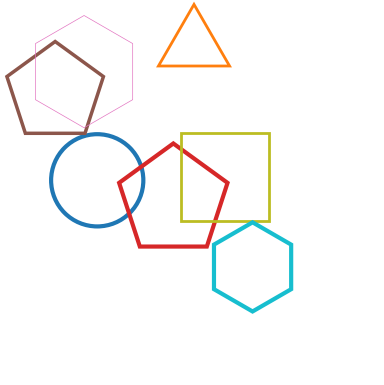[{"shape": "circle", "thickness": 3, "radius": 0.6, "center": [0.253, 0.532]}, {"shape": "triangle", "thickness": 2, "radius": 0.53, "center": [0.504, 0.882]}, {"shape": "pentagon", "thickness": 3, "radius": 0.74, "center": [0.45, 0.479]}, {"shape": "pentagon", "thickness": 2.5, "radius": 0.66, "center": [0.143, 0.76]}, {"shape": "hexagon", "thickness": 0.5, "radius": 0.73, "center": [0.218, 0.814]}, {"shape": "square", "thickness": 2, "radius": 0.57, "center": [0.583, 0.539]}, {"shape": "hexagon", "thickness": 3, "radius": 0.58, "center": [0.656, 0.307]}]